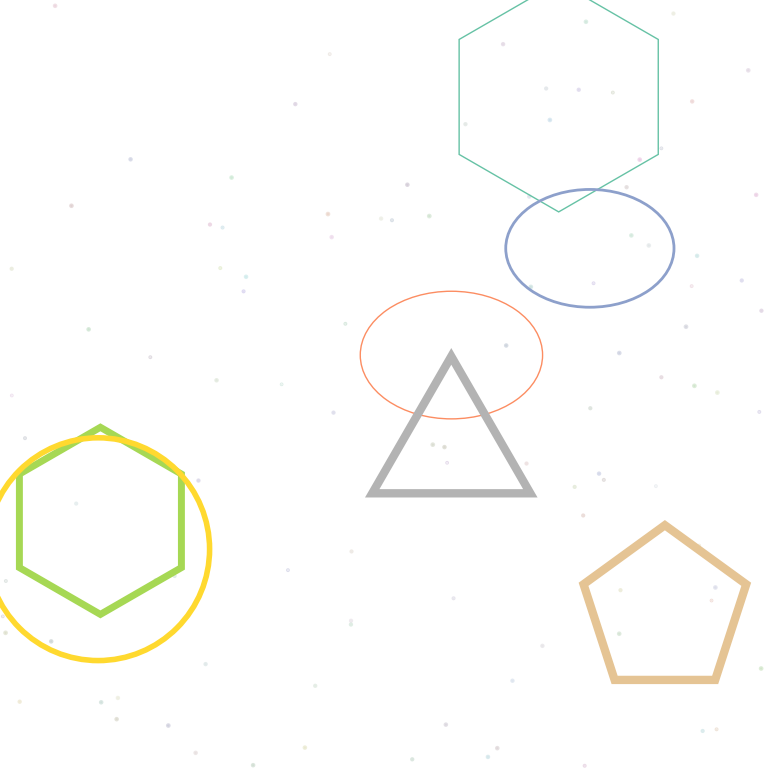[{"shape": "hexagon", "thickness": 0.5, "radius": 0.75, "center": [0.726, 0.874]}, {"shape": "oval", "thickness": 0.5, "radius": 0.59, "center": [0.586, 0.539]}, {"shape": "oval", "thickness": 1, "radius": 0.55, "center": [0.766, 0.677]}, {"shape": "hexagon", "thickness": 2.5, "radius": 0.61, "center": [0.13, 0.324]}, {"shape": "circle", "thickness": 2, "radius": 0.72, "center": [0.128, 0.287]}, {"shape": "pentagon", "thickness": 3, "radius": 0.56, "center": [0.863, 0.207]}, {"shape": "triangle", "thickness": 3, "radius": 0.59, "center": [0.586, 0.419]}]